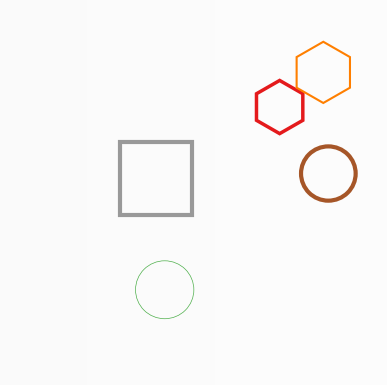[{"shape": "hexagon", "thickness": 2.5, "radius": 0.35, "center": [0.722, 0.722]}, {"shape": "circle", "thickness": 0.5, "radius": 0.38, "center": [0.425, 0.247]}, {"shape": "hexagon", "thickness": 1.5, "radius": 0.4, "center": [0.834, 0.812]}, {"shape": "circle", "thickness": 3, "radius": 0.35, "center": [0.847, 0.549]}, {"shape": "square", "thickness": 3, "radius": 0.47, "center": [0.402, 0.537]}]